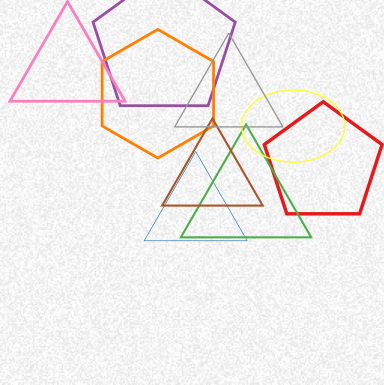[{"shape": "pentagon", "thickness": 2.5, "radius": 0.8, "center": [0.84, 0.575]}, {"shape": "triangle", "thickness": 0.5, "radius": 0.77, "center": [0.508, 0.452]}, {"shape": "triangle", "thickness": 1.5, "radius": 0.98, "center": [0.639, 0.481]}, {"shape": "pentagon", "thickness": 2, "radius": 0.97, "center": [0.426, 0.883]}, {"shape": "hexagon", "thickness": 2, "radius": 0.84, "center": [0.41, 0.757]}, {"shape": "oval", "thickness": 1, "radius": 0.67, "center": [0.761, 0.672]}, {"shape": "triangle", "thickness": 1.5, "radius": 0.75, "center": [0.552, 0.541]}, {"shape": "triangle", "thickness": 2, "radius": 0.86, "center": [0.175, 0.823]}, {"shape": "triangle", "thickness": 1, "radius": 0.81, "center": [0.594, 0.752]}]